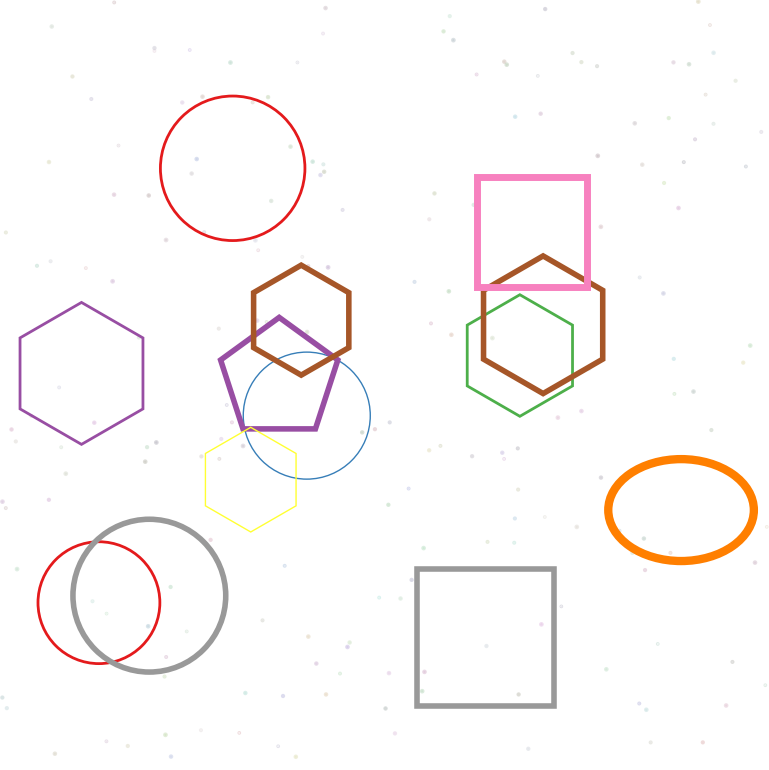[{"shape": "circle", "thickness": 1, "radius": 0.4, "center": [0.128, 0.217]}, {"shape": "circle", "thickness": 1, "radius": 0.47, "center": [0.302, 0.781]}, {"shape": "circle", "thickness": 0.5, "radius": 0.41, "center": [0.398, 0.46]}, {"shape": "hexagon", "thickness": 1, "radius": 0.39, "center": [0.675, 0.538]}, {"shape": "hexagon", "thickness": 1, "radius": 0.46, "center": [0.106, 0.515]}, {"shape": "pentagon", "thickness": 2, "radius": 0.4, "center": [0.363, 0.508]}, {"shape": "oval", "thickness": 3, "radius": 0.47, "center": [0.885, 0.338]}, {"shape": "hexagon", "thickness": 0.5, "radius": 0.34, "center": [0.326, 0.377]}, {"shape": "hexagon", "thickness": 2, "radius": 0.45, "center": [0.705, 0.578]}, {"shape": "hexagon", "thickness": 2, "radius": 0.36, "center": [0.391, 0.584]}, {"shape": "square", "thickness": 2.5, "radius": 0.36, "center": [0.691, 0.698]}, {"shape": "square", "thickness": 2, "radius": 0.44, "center": [0.63, 0.172]}, {"shape": "circle", "thickness": 2, "radius": 0.5, "center": [0.194, 0.226]}]